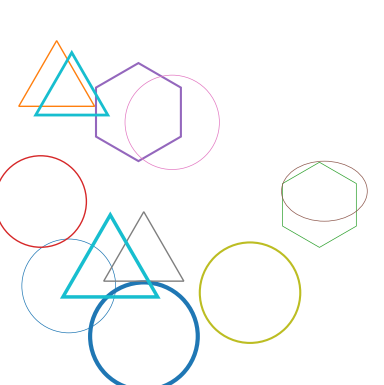[{"shape": "circle", "thickness": 0.5, "radius": 0.61, "center": [0.179, 0.257]}, {"shape": "circle", "thickness": 3, "radius": 0.7, "center": [0.374, 0.127]}, {"shape": "triangle", "thickness": 1, "radius": 0.57, "center": [0.147, 0.781]}, {"shape": "hexagon", "thickness": 0.5, "radius": 0.55, "center": [0.83, 0.468]}, {"shape": "circle", "thickness": 1, "radius": 0.59, "center": [0.106, 0.477]}, {"shape": "hexagon", "thickness": 1.5, "radius": 0.64, "center": [0.36, 0.709]}, {"shape": "oval", "thickness": 0.5, "radius": 0.56, "center": [0.843, 0.503]}, {"shape": "circle", "thickness": 0.5, "radius": 0.61, "center": [0.447, 0.682]}, {"shape": "triangle", "thickness": 1, "radius": 0.6, "center": [0.373, 0.33]}, {"shape": "circle", "thickness": 1.5, "radius": 0.65, "center": [0.649, 0.24]}, {"shape": "triangle", "thickness": 2.5, "radius": 0.71, "center": [0.286, 0.3]}, {"shape": "triangle", "thickness": 2, "radius": 0.54, "center": [0.186, 0.755]}]